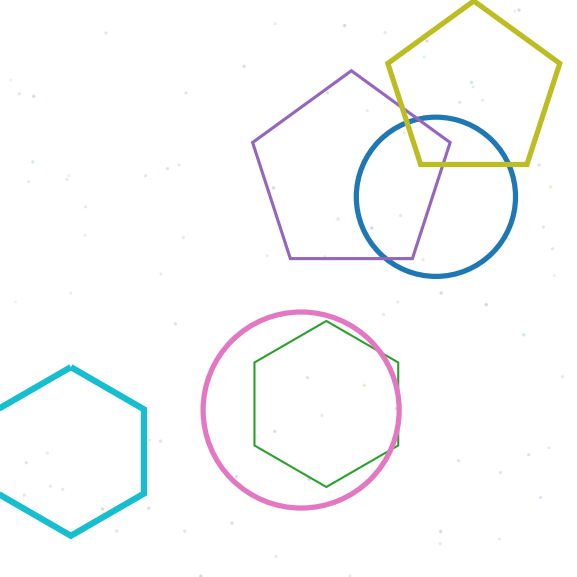[{"shape": "circle", "thickness": 2.5, "radius": 0.69, "center": [0.755, 0.658]}, {"shape": "hexagon", "thickness": 1, "radius": 0.72, "center": [0.565, 0.3]}, {"shape": "pentagon", "thickness": 1.5, "radius": 0.9, "center": [0.608, 0.697]}, {"shape": "circle", "thickness": 2.5, "radius": 0.85, "center": [0.521, 0.289]}, {"shape": "pentagon", "thickness": 2.5, "radius": 0.78, "center": [0.82, 0.841]}, {"shape": "hexagon", "thickness": 3, "radius": 0.73, "center": [0.123, 0.217]}]